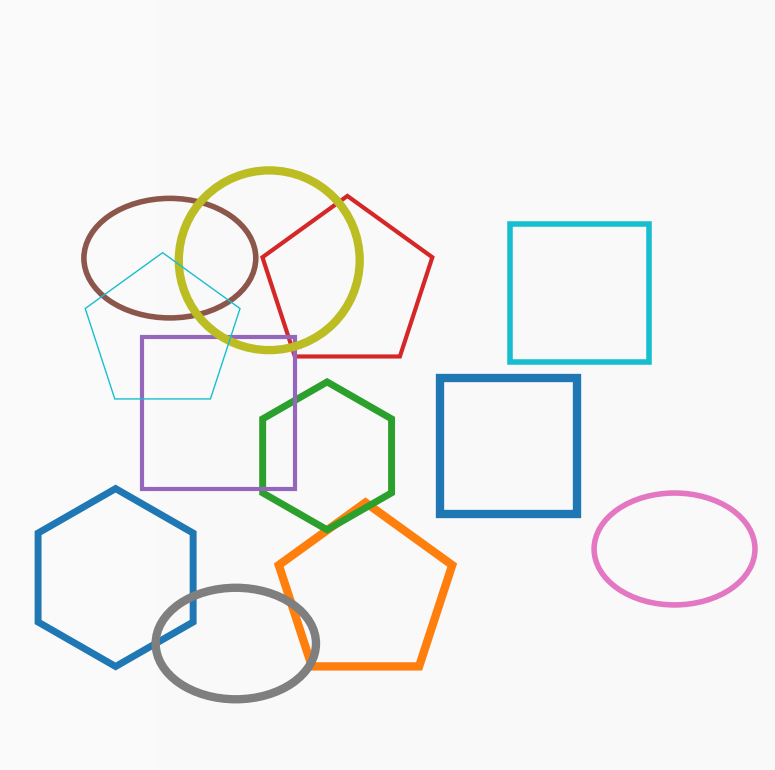[{"shape": "hexagon", "thickness": 2.5, "radius": 0.58, "center": [0.149, 0.25]}, {"shape": "square", "thickness": 3, "radius": 0.44, "center": [0.656, 0.421]}, {"shape": "pentagon", "thickness": 3, "radius": 0.59, "center": [0.472, 0.23]}, {"shape": "hexagon", "thickness": 2.5, "radius": 0.48, "center": [0.422, 0.408]}, {"shape": "pentagon", "thickness": 1.5, "radius": 0.58, "center": [0.448, 0.63]}, {"shape": "square", "thickness": 1.5, "radius": 0.49, "center": [0.282, 0.464]}, {"shape": "oval", "thickness": 2, "radius": 0.55, "center": [0.219, 0.665]}, {"shape": "oval", "thickness": 2, "radius": 0.52, "center": [0.87, 0.287]}, {"shape": "oval", "thickness": 3, "radius": 0.52, "center": [0.304, 0.164]}, {"shape": "circle", "thickness": 3, "radius": 0.58, "center": [0.347, 0.662]}, {"shape": "square", "thickness": 2, "radius": 0.45, "center": [0.747, 0.619]}, {"shape": "pentagon", "thickness": 0.5, "radius": 0.52, "center": [0.21, 0.567]}]